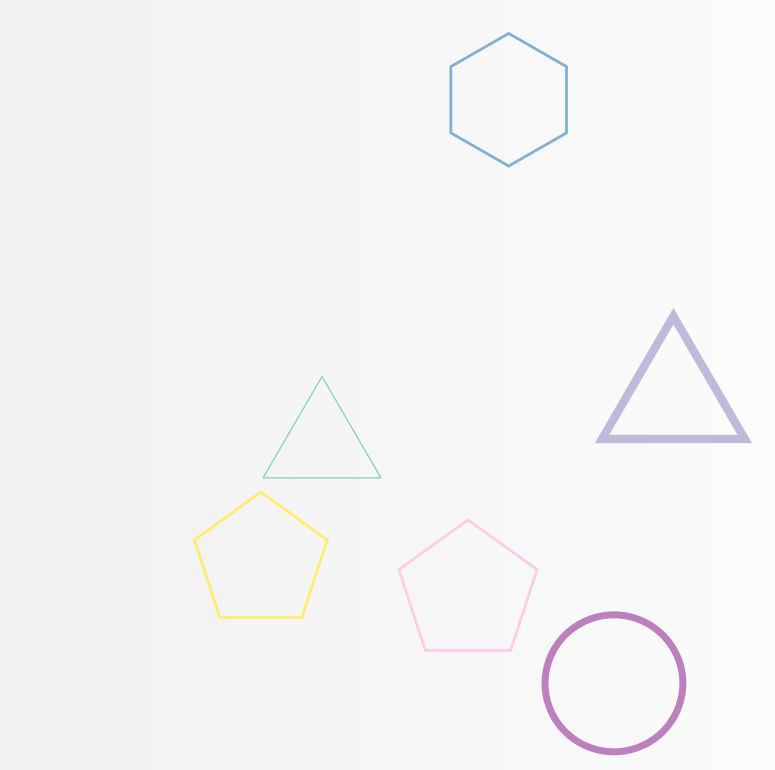[{"shape": "triangle", "thickness": 0.5, "radius": 0.44, "center": [0.416, 0.423]}, {"shape": "triangle", "thickness": 3, "radius": 0.53, "center": [0.869, 0.483]}, {"shape": "hexagon", "thickness": 1, "radius": 0.43, "center": [0.656, 0.87]}, {"shape": "pentagon", "thickness": 1, "radius": 0.47, "center": [0.604, 0.231]}, {"shape": "circle", "thickness": 2.5, "radius": 0.44, "center": [0.792, 0.113]}, {"shape": "pentagon", "thickness": 1, "radius": 0.45, "center": [0.337, 0.271]}]